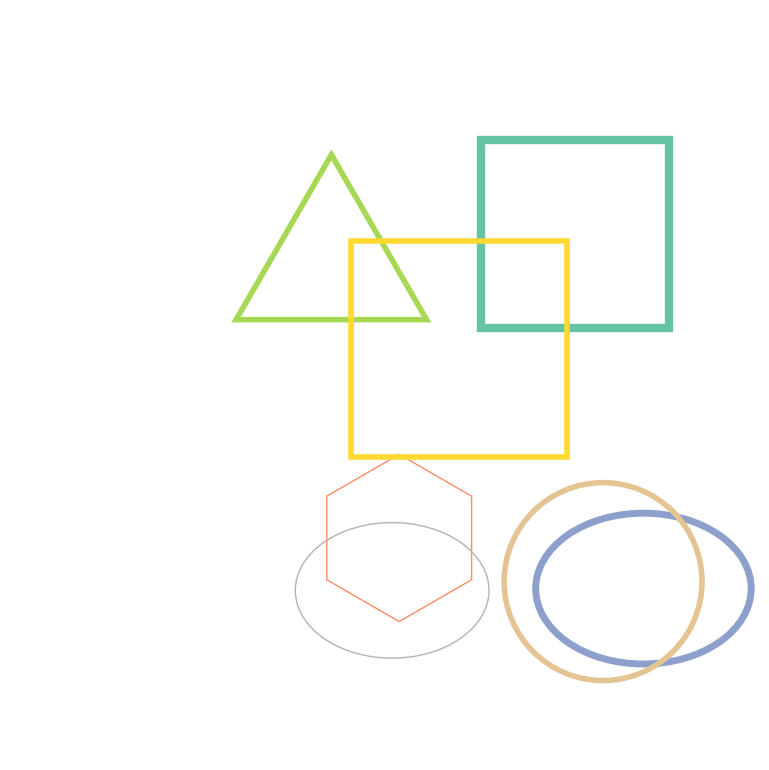[{"shape": "square", "thickness": 3, "radius": 0.61, "center": [0.747, 0.696]}, {"shape": "hexagon", "thickness": 0.5, "radius": 0.54, "center": [0.518, 0.301]}, {"shape": "oval", "thickness": 2.5, "radius": 0.7, "center": [0.836, 0.236]}, {"shape": "triangle", "thickness": 2, "radius": 0.71, "center": [0.43, 0.656]}, {"shape": "square", "thickness": 2, "radius": 0.7, "center": [0.596, 0.547]}, {"shape": "circle", "thickness": 2, "radius": 0.64, "center": [0.783, 0.245]}, {"shape": "oval", "thickness": 0.5, "radius": 0.63, "center": [0.509, 0.233]}]